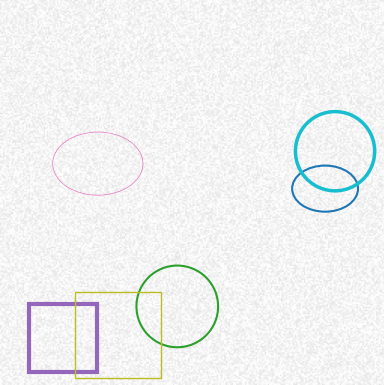[{"shape": "oval", "thickness": 1.5, "radius": 0.43, "center": [0.844, 0.51]}, {"shape": "circle", "thickness": 1.5, "radius": 0.53, "center": [0.46, 0.204]}, {"shape": "square", "thickness": 3, "radius": 0.44, "center": [0.164, 0.121]}, {"shape": "oval", "thickness": 0.5, "radius": 0.59, "center": [0.254, 0.575]}, {"shape": "square", "thickness": 1, "radius": 0.56, "center": [0.308, 0.13]}, {"shape": "circle", "thickness": 2.5, "radius": 0.51, "center": [0.87, 0.607]}]